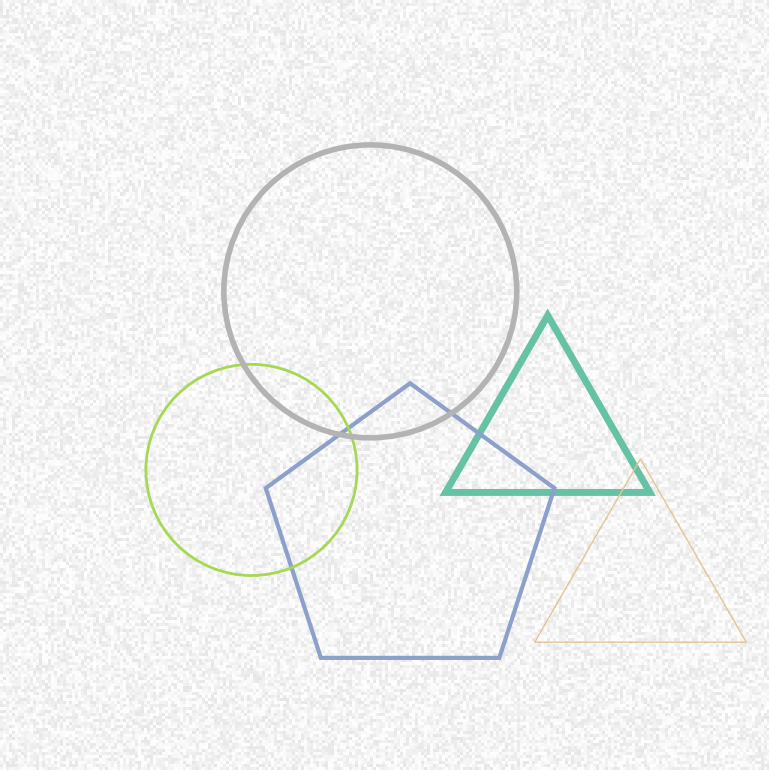[{"shape": "triangle", "thickness": 2.5, "radius": 0.77, "center": [0.711, 0.437]}, {"shape": "pentagon", "thickness": 1.5, "radius": 0.99, "center": [0.533, 0.305]}, {"shape": "circle", "thickness": 1, "radius": 0.69, "center": [0.327, 0.39]}, {"shape": "triangle", "thickness": 0.5, "radius": 0.79, "center": [0.832, 0.245]}, {"shape": "circle", "thickness": 2, "radius": 0.95, "center": [0.481, 0.622]}]